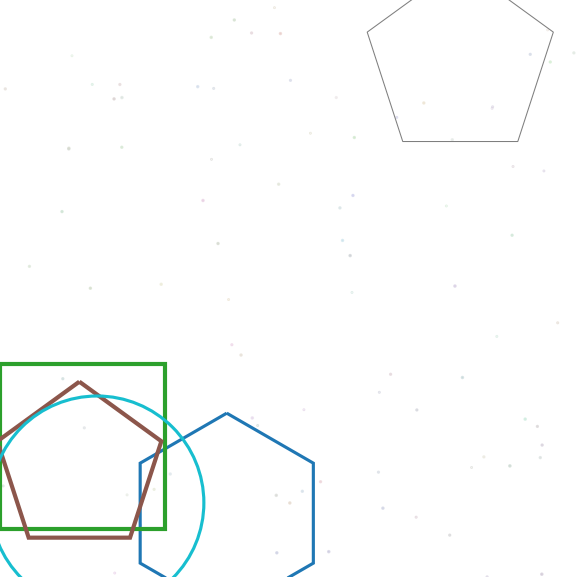[{"shape": "hexagon", "thickness": 1.5, "radius": 0.87, "center": [0.393, 0.111]}, {"shape": "square", "thickness": 2, "radius": 0.71, "center": [0.144, 0.226]}, {"shape": "pentagon", "thickness": 2, "radius": 0.75, "center": [0.137, 0.189]}, {"shape": "pentagon", "thickness": 0.5, "radius": 0.85, "center": [0.797, 0.891]}, {"shape": "circle", "thickness": 1.5, "radius": 0.92, "center": [0.168, 0.129]}]